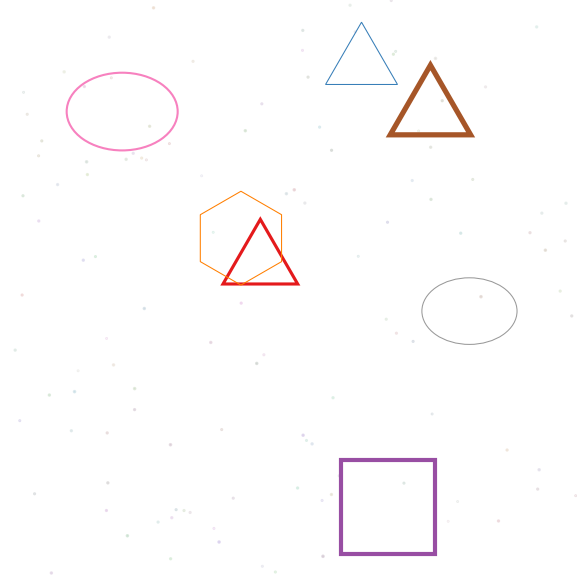[{"shape": "triangle", "thickness": 1.5, "radius": 0.37, "center": [0.451, 0.545]}, {"shape": "triangle", "thickness": 0.5, "radius": 0.36, "center": [0.626, 0.889]}, {"shape": "square", "thickness": 2, "radius": 0.41, "center": [0.672, 0.121]}, {"shape": "hexagon", "thickness": 0.5, "radius": 0.41, "center": [0.417, 0.587]}, {"shape": "triangle", "thickness": 2.5, "radius": 0.4, "center": [0.745, 0.806]}, {"shape": "oval", "thickness": 1, "radius": 0.48, "center": [0.212, 0.806]}, {"shape": "oval", "thickness": 0.5, "radius": 0.41, "center": [0.813, 0.46]}]